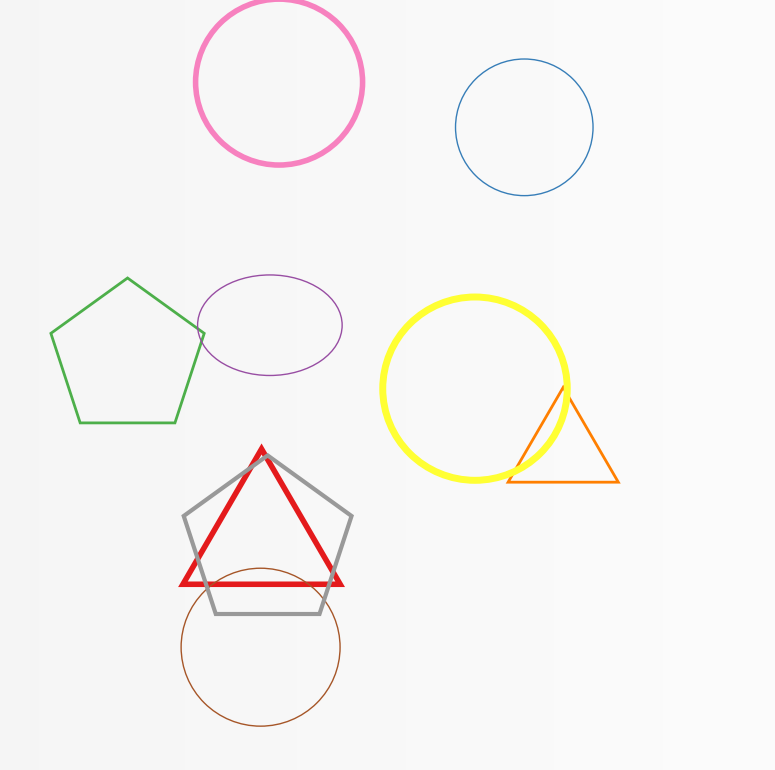[{"shape": "triangle", "thickness": 2, "radius": 0.59, "center": [0.337, 0.3]}, {"shape": "circle", "thickness": 0.5, "radius": 0.44, "center": [0.676, 0.835]}, {"shape": "pentagon", "thickness": 1, "radius": 0.52, "center": [0.165, 0.535]}, {"shape": "oval", "thickness": 0.5, "radius": 0.47, "center": [0.348, 0.578]}, {"shape": "triangle", "thickness": 1, "radius": 0.41, "center": [0.727, 0.415]}, {"shape": "circle", "thickness": 2.5, "radius": 0.6, "center": [0.613, 0.495]}, {"shape": "circle", "thickness": 0.5, "radius": 0.51, "center": [0.336, 0.159]}, {"shape": "circle", "thickness": 2, "radius": 0.54, "center": [0.36, 0.893]}, {"shape": "pentagon", "thickness": 1.5, "radius": 0.57, "center": [0.345, 0.295]}]